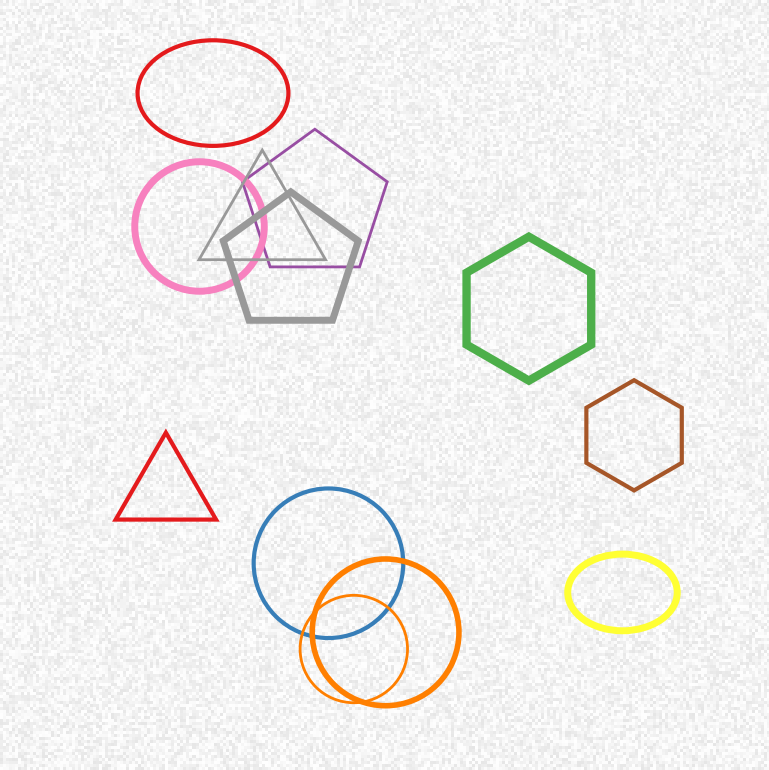[{"shape": "oval", "thickness": 1.5, "radius": 0.49, "center": [0.277, 0.879]}, {"shape": "triangle", "thickness": 1.5, "radius": 0.38, "center": [0.215, 0.363]}, {"shape": "circle", "thickness": 1.5, "radius": 0.49, "center": [0.427, 0.269]}, {"shape": "hexagon", "thickness": 3, "radius": 0.47, "center": [0.687, 0.599]}, {"shape": "pentagon", "thickness": 1, "radius": 0.49, "center": [0.409, 0.733]}, {"shape": "circle", "thickness": 1, "radius": 0.35, "center": [0.459, 0.157]}, {"shape": "circle", "thickness": 2, "radius": 0.48, "center": [0.501, 0.179]}, {"shape": "oval", "thickness": 2.5, "radius": 0.36, "center": [0.808, 0.231]}, {"shape": "hexagon", "thickness": 1.5, "radius": 0.36, "center": [0.823, 0.435]}, {"shape": "circle", "thickness": 2.5, "radius": 0.42, "center": [0.259, 0.706]}, {"shape": "pentagon", "thickness": 2.5, "radius": 0.46, "center": [0.378, 0.659]}, {"shape": "triangle", "thickness": 1, "radius": 0.47, "center": [0.341, 0.71]}]